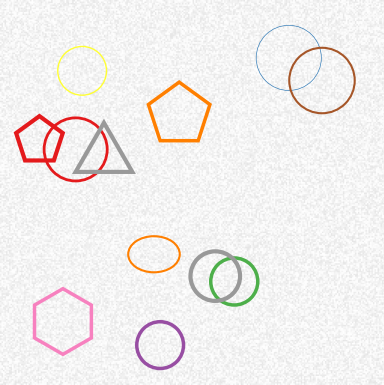[{"shape": "pentagon", "thickness": 3, "radius": 0.32, "center": [0.102, 0.635]}, {"shape": "circle", "thickness": 2, "radius": 0.41, "center": [0.197, 0.612]}, {"shape": "circle", "thickness": 0.5, "radius": 0.42, "center": [0.75, 0.85]}, {"shape": "circle", "thickness": 2.5, "radius": 0.31, "center": [0.608, 0.269]}, {"shape": "circle", "thickness": 2.5, "radius": 0.3, "center": [0.416, 0.104]}, {"shape": "pentagon", "thickness": 2.5, "radius": 0.42, "center": [0.465, 0.703]}, {"shape": "oval", "thickness": 1.5, "radius": 0.33, "center": [0.4, 0.34]}, {"shape": "circle", "thickness": 1, "radius": 0.32, "center": [0.213, 0.816]}, {"shape": "circle", "thickness": 1.5, "radius": 0.43, "center": [0.836, 0.791]}, {"shape": "hexagon", "thickness": 2.5, "radius": 0.43, "center": [0.163, 0.165]}, {"shape": "circle", "thickness": 3, "radius": 0.32, "center": [0.559, 0.283]}, {"shape": "triangle", "thickness": 3, "radius": 0.43, "center": [0.27, 0.596]}]